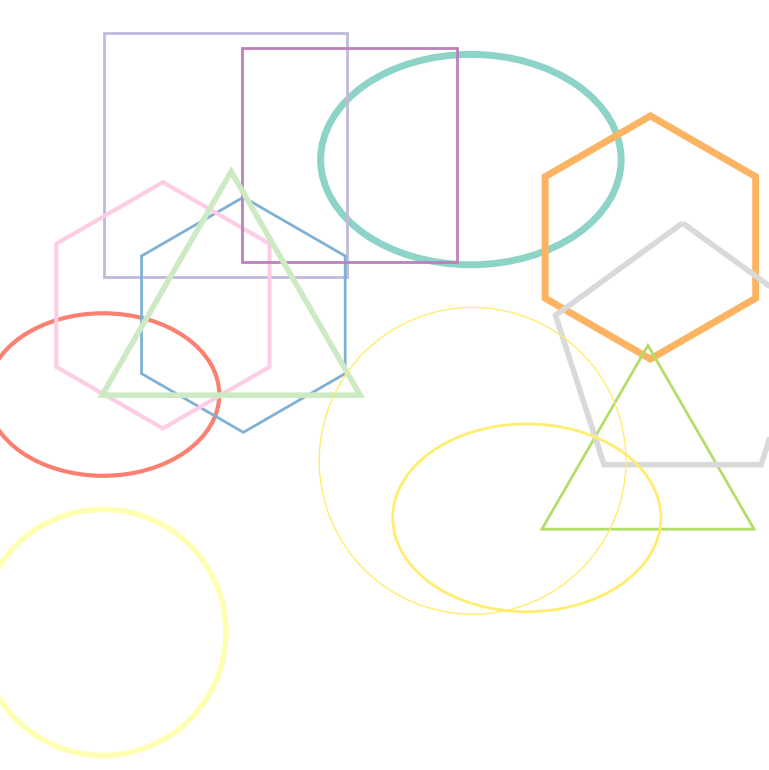[{"shape": "oval", "thickness": 2.5, "radius": 0.98, "center": [0.612, 0.793]}, {"shape": "circle", "thickness": 2, "radius": 0.8, "center": [0.134, 0.179]}, {"shape": "square", "thickness": 1, "radius": 0.79, "center": [0.293, 0.799]}, {"shape": "oval", "thickness": 1.5, "radius": 0.75, "center": [0.134, 0.488]}, {"shape": "hexagon", "thickness": 1, "radius": 0.76, "center": [0.316, 0.591]}, {"shape": "hexagon", "thickness": 2.5, "radius": 0.79, "center": [0.845, 0.692]}, {"shape": "triangle", "thickness": 1, "radius": 0.8, "center": [0.842, 0.392]}, {"shape": "hexagon", "thickness": 1.5, "radius": 0.8, "center": [0.212, 0.603]}, {"shape": "pentagon", "thickness": 2, "radius": 0.87, "center": [0.886, 0.537]}, {"shape": "square", "thickness": 1, "radius": 0.7, "center": [0.454, 0.799]}, {"shape": "triangle", "thickness": 2, "radius": 0.97, "center": [0.3, 0.584]}, {"shape": "oval", "thickness": 1, "radius": 0.87, "center": [0.684, 0.328]}, {"shape": "circle", "thickness": 0.5, "radius": 1.0, "center": [0.614, 0.401]}]